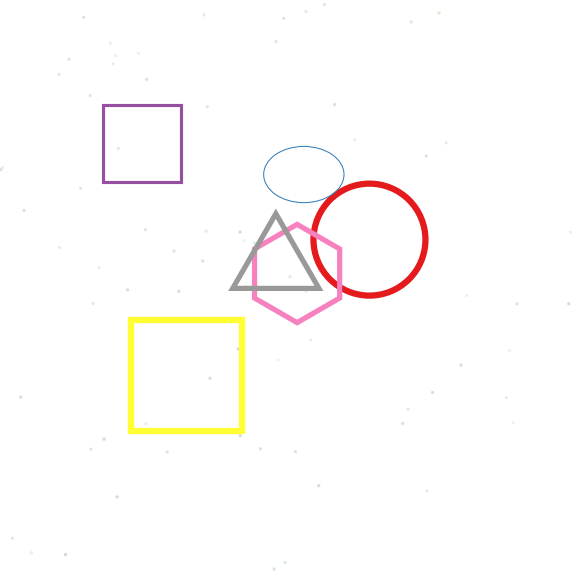[{"shape": "circle", "thickness": 3, "radius": 0.48, "center": [0.64, 0.584]}, {"shape": "oval", "thickness": 0.5, "radius": 0.35, "center": [0.526, 0.697]}, {"shape": "square", "thickness": 1.5, "radius": 0.34, "center": [0.246, 0.75]}, {"shape": "square", "thickness": 3, "radius": 0.48, "center": [0.323, 0.349]}, {"shape": "hexagon", "thickness": 2.5, "radius": 0.43, "center": [0.514, 0.526]}, {"shape": "triangle", "thickness": 2.5, "radius": 0.43, "center": [0.478, 0.543]}]